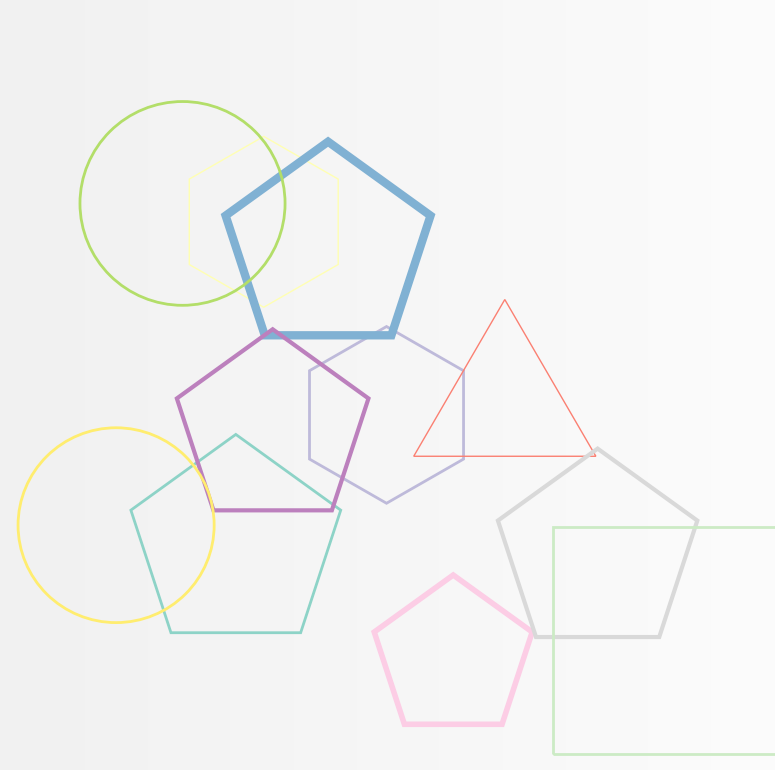[{"shape": "pentagon", "thickness": 1, "radius": 0.71, "center": [0.304, 0.293]}, {"shape": "hexagon", "thickness": 0.5, "radius": 0.55, "center": [0.34, 0.712]}, {"shape": "hexagon", "thickness": 1, "radius": 0.57, "center": [0.499, 0.461]}, {"shape": "triangle", "thickness": 0.5, "radius": 0.68, "center": [0.651, 0.475]}, {"shape": "pentagon", "thickness": 3, "radius": 0.7, "center": [0.423, 0.677]}, {"shape": "circle", "thickness": 1, "radius": 0.66, "center": [0.236, 0.736]}, {"shape": "pentagon", "thickness": 2, "radius": 0.54, "center": [0.585, 0.146]}, {"shape": "pentagon", "thickness": 1.5, "radius": 0.68, "center": [0.771, 0.282]}, {"shape": "pentagon", "thickness": 1.5, "radius": 0.65, "center": [0.352, 0.442]}, {"shape": "square", "thickness": 1, "radius": 0.74, "center": [0.862, 0.168]}, {"shape": "circle", "thickness": 1, "radius": 0.63, "center": [0.15, 0.318]}]